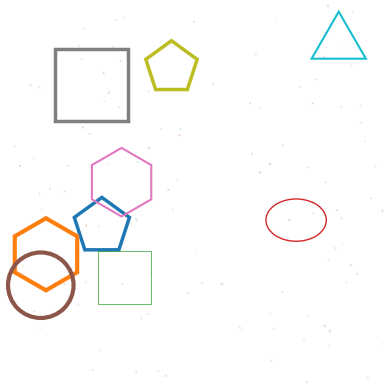[{"shape": "pentagon", "thickness": 2.5, "radius": 0.38, "center": [0.265, 0.412]}, {"shape": "hexagon", "thickness": 3, "radius": 0.47, "center": [0.119, 0.34]}, {"shape": "square", "thickness": 0.5, "radius": 0.34, "center": [0.323, 0.28]}, {"shape": "oval", "thickness": 1, "radius": 0.39, "center": [0.769, 0.428]}, {"shape": "circle", "thickness": 3, "radius": 0.43, "center": [0.106, 0.259]}, {"shape": "hexagon", "thickness": 1.5, "radius": 0.45, "center": [0.316, 0.527]}, {"shape": "square", "thickness": 2.5, "radius": 0.47, "center": [0.237, 0.78]}, {"shape": "pentagon", "thickness": 2.5, "radius": 0.35, "center": [0.445, 0.824]}, {"shape": "triangle", "thickness": 1.5, "radius": 0.41, "center": [0.88, 0.888]}]